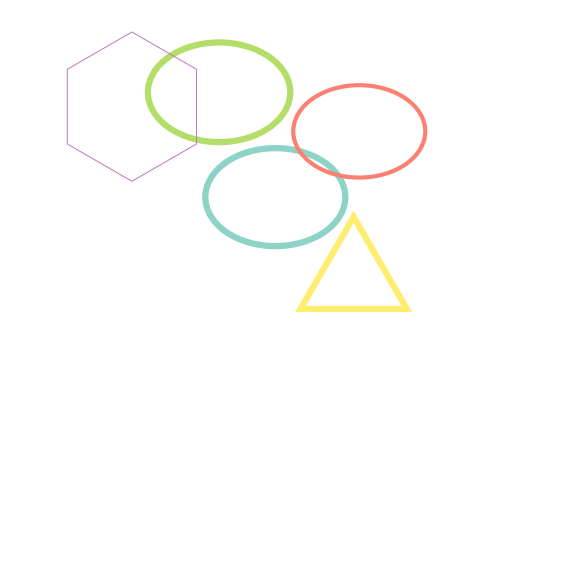[{"shape": "oval", "thickness": 3, "radius": 0.61, "center": [0.477, 0.658]}, {"shape": "oval", "thickness": 2, "radius": 0.57, "center": [0.622, 0.772]}, {"shape": "oval", "thickness": 3, "radius": 0.62, "center": [0.379, 0.839]}, {"shape": "hexagon", "thickness": 0.5, "radius": 0.65, "center": [0.228, 0.814]}, {"shape": "triangle", "thickness": 3, "radius": 0.53, "center": [0.612, 0.517]}]